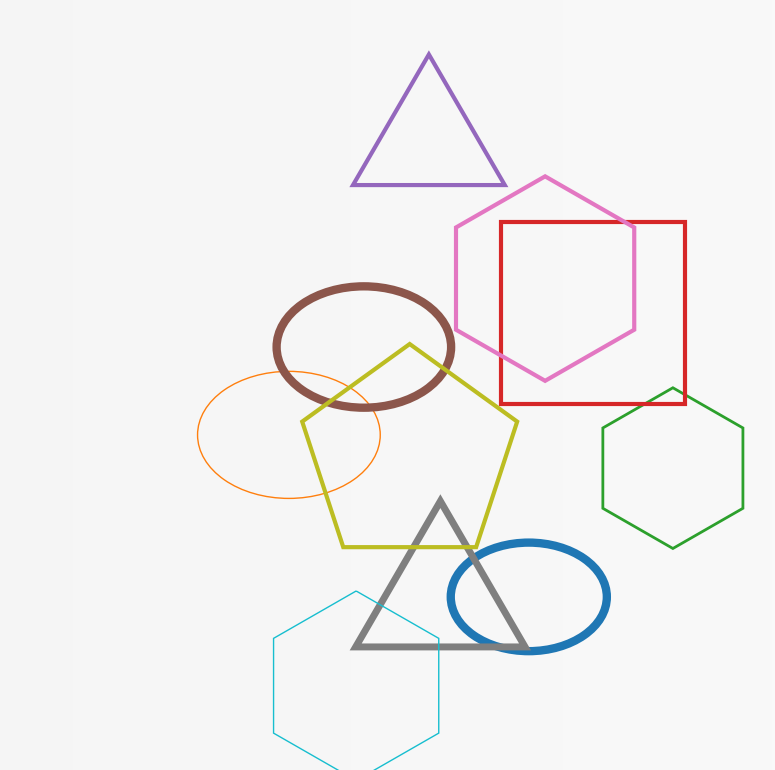[{"shape": "oval", "thickness": 3, "radius": 0.5, "center": [0.682, 0.225]}, {"shape": "oval", "thickness": 0.5, "radius": 0.59, "center": [0.373, 0.435]}, {"shape": "hexagon", "thickness": 1, "radius": 0.52, "center": [0.868, 0.392]}, {"shape": "square", "thickness": 1.5, "radius": 0.59, "center": [0.765, 0.593]}, {"shape": "triangle", "thickness": 1.5, "radius": 0.57, "center": [0.553, 0.816]}, {"shape": "oval", "thickness": 3, "radius": 0.56, "center": [0.47, 0.549]}, {"shape": "hexagon", "thickness": 1.5, "radius": 0.66, "center": [0.703, 0.638]}, {"shape": "triangle", "thickness": 2.5, "radius": 0.63, "center": [0.568, 0.223]}, {"shape": "pentagon", "thickness": 1.5, "radius": 0.73, "center": [0.529, 0.407]}, {"shape": "hexagon", "thickness": 0.5, "radius": 0.62, "center": [0.46, 0.109]}]